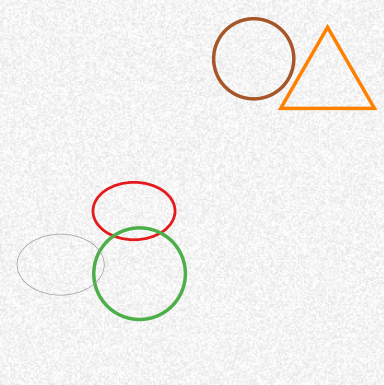[{"shape": "oval", "thickness": 2, "radius": 0.53, "center": [0.348, 0.452]}, {"shape": "circle", "thickness": 2.5, "radius": 0.59, "center": [0.363, 0.289]}, {"shape": "triangle", "thickness": 2.5, "radius": 0.7, "center": [0.851, 0.789]}, {"shape": "circle", "thickness": 2.5, "radius": 0.52, "center": [0.659, 0.847]}, {"shape": "oval", "thickness": 0.5, "radius": 0.57, "center": [0.158, 0.313]}]